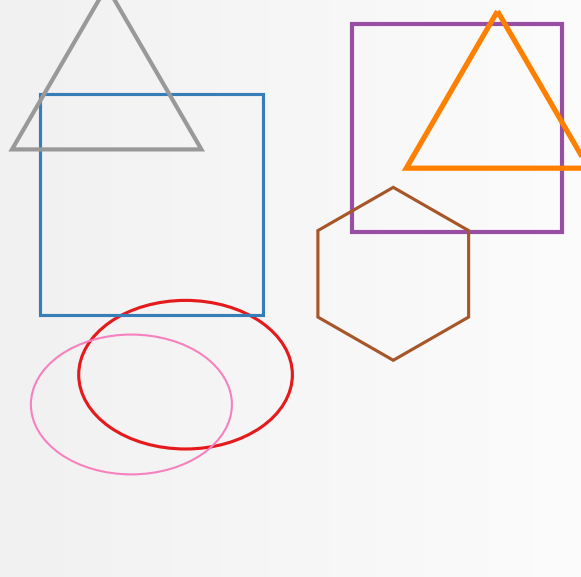[{"shape": "oval", "thickness": 1.5, "radius": 0.92, "center": [0.319, 0.35]}, {"shape": "square", "thickness": 1.5, "radius": 0.96, "center": [0.261, 0.645]}, {"shape": "square", "thickness": 2, "radius": 0.9, "center": [0.786, 0.777]}, {"shape": "triangle", "thickness": 2.5, "radius": 0.91, "center": [0.856, 0.798]}, {"shape": "hexagon", "thickness": 1.5, "radius": 0.75, "center": [0.677, 0.525]}, {"shape": "oval", "thickness": 1, "radius": 0.86, "center": [0.226, 0.299]}, {"shape": "triangle", "thickness": 2, "radius": 0.94, "center": [0.184, 0.834]}]